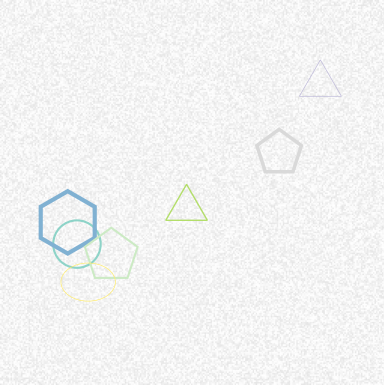[{"shape": "circle", "thickness": 1.5, "radius": 0.31, "center": [0.2, 0.366]}, {"shape": "triangle", "thickness": 0.5, "radius": 0.32, "center": [0.832, 0.781]}, {"shape": "hexagon", "thickness": 3, "radius": 0.4, "center": [0.176, 0.422]}, {"shape": "triangle", "thickness": 1, "radius": 0.31, "center": [0.485, 0.459]}, {"shape": "pentagon", "thickness": 2.5, "radius": 0.3, "center": [0.725, 0.603]}, {"shape": "pentagon", "thickness": 1.5, "radius": 0.36, "center": [0.289, 0.336]}, {"shape": "oval", "thickness": 0.5, "radius": 0.35, "center": [0.229, 0.267]}]